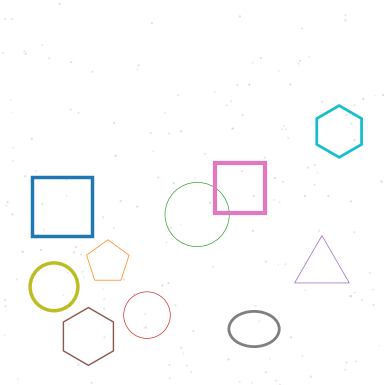[{"shape": "square", "thickness": 2.5, "radius": 0.38, "center": [0.161, 0.464]}, {"shape": "pentagon", "thickness": 0.5, "radius": 0.29, "center": [0.28, 0.319]}, {"shape": "circle", "thickness": 0.5, "radius": 0.42, "center": [0.512, 0.443]}, {"shape": "circle", "thickness": 0.5, "radius": 0.3, "center": [0.382, 0.181]}, {"shape": "triangle", "thickness": 0.5, "radius": 0.41, "center": [0.836, 0.306]}, {"shape": "hexagon", "thickness": 1, "radius": 0.38, "center": [0.23, 0.126]}, {"shape": "square", "thickness": 3, "radius": 0.32, "center": [0.623, 0.513]}, {"shape": "oval", "thickness": 2, "radius": 0.33, "center": [0.66, 0.145]}, {"shape": "circle", "thickness": 2.5, "radius": 0.31, "center": [0.14, 0.255]}, {"shape": "hexagon", "thickness": 2, "radius": 0.34, "center": [0.881, 0.658]}]